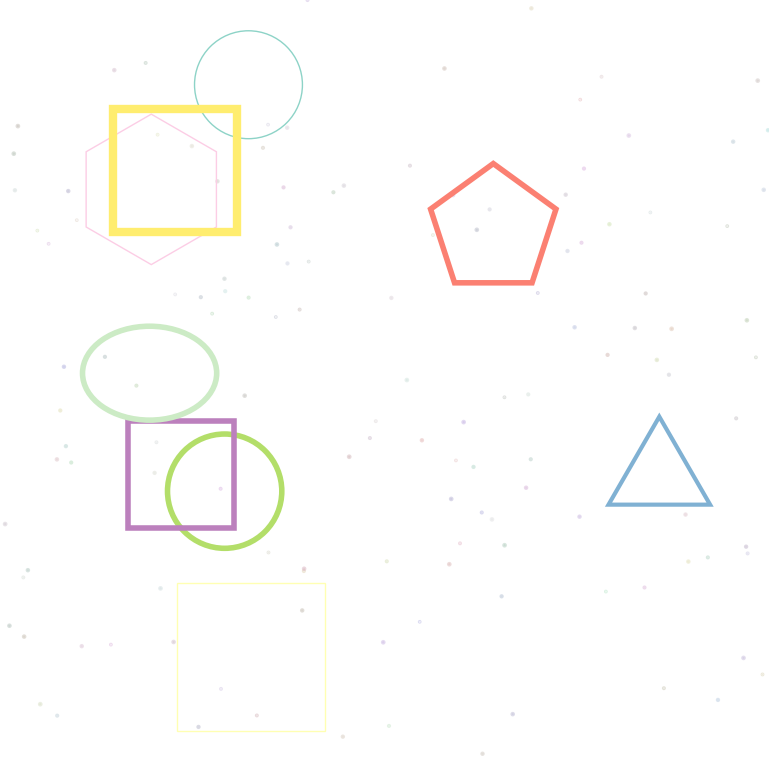[{"shape": "circle", "thickness": 0.5, "radius": 0.35, "center": [0.323, 0.89]}, {"shape": "square", "thickness": 0.5, "radius": 0.48, "center": [0.326, 0.147]}, {"shape": "pentagon", "thickness": 2, "radius": 0.43, "center": [0.641, 0.702]}, {"shape": "triangle", "thickness": 1.5, "radius": 0.38, "center": [0.856, 0.383]}, {"shape": "circle", "thickness": 2, "radius": 0.37, "center": [0.292, 0.362]}, {"shape": "hexagon", "thickness": 0.5, "radius": 0.49, "center": [0.196, 0.754]}, {"shape": "square", "thickness": 2, "radius": 0.34, "center": [0.235, 0.384]}, {"shape": "oval", "thickness": 2, "radius": 0.44, "center": [0.194, 0.515]}, {"shape": "square", "thickness": 3, "radius": 0.4, "center": [0.227, 0.779]}]